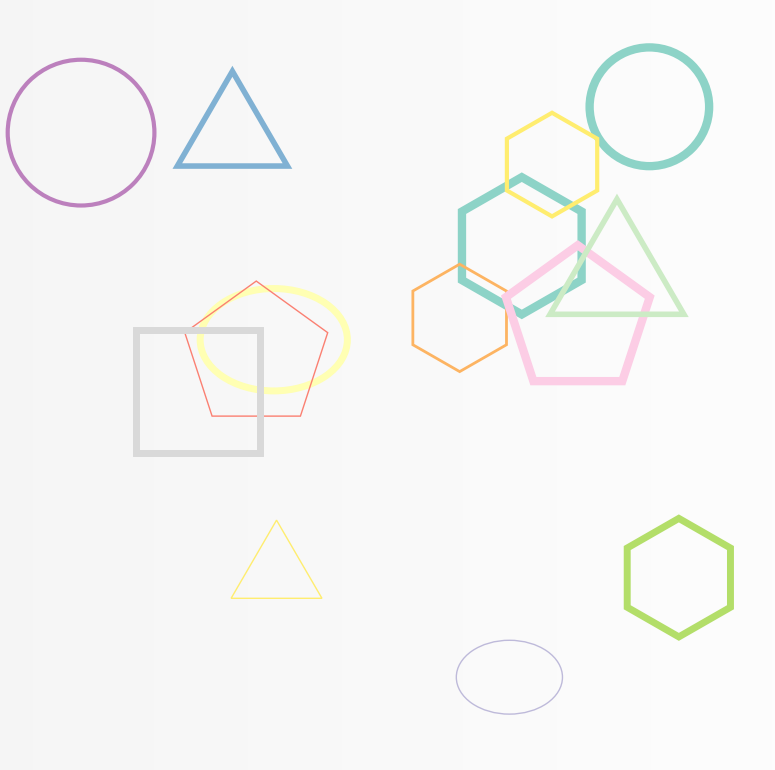[{"shape": "hexagon", "thickness": 3, "radius": 0.45, "center": [0.673, 0.681]}, {"shape": "circle", "thickness": 3, "radius": 0.39, "center": [0.838, 0.861]}, {"shape": "oval", "thickness": 2.5, "radius": 0.47, "center": [0.353, 0.559]}, {"shape": "oval", "thickness": 0.5, "radius": 0.34, "center": [0.657, 0.121]}, {"shape": "pentagon", "thickness": 0.5, "radius": 0.48, "center": [0.331, 0.538]}, {"shape": "triangle", "thickness": 2, "radius": 0.41, "center": [0.3, 0.825]}, {"shape": "hexagon", "thickness": 1, "radius": 0.35, "center": [0.593, 0.587]}, {"shape": "hexagon", "thickness": 2.5, "radius": 0.38, "center": [0.876, 0.25]}, {"shape": "pentagon", "thickness": 3, "radius": 0.49, "center": [0.746, 0.584]}, {"shape": "square", "thickness": 2.5, "radius": 0.4, "center": [0.256, 0.491]}, {"shape": "circle", "thickness": 1.5, "radius": 0.47, "center": [0.105, 0.828]}, {"shape": "triangle", "thickness": 2, "radius": 0.5, "center": [0.796, 0.642]}, {"shape": "triangle", "thickness": 0.5, "radius": 0.34, "center": [0.357, 0.257]}, {"shape": "hexagon", "thickness": 1.5, "radius": 0.34, "center": [0.712, 0.786]}]